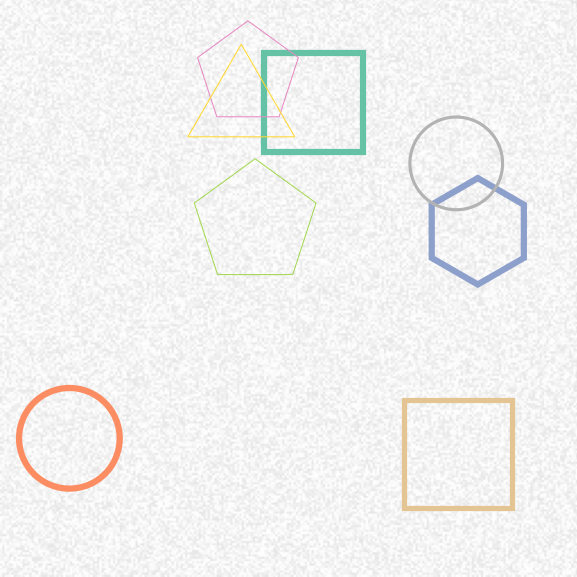[{"shape": "square", "thickness": 3, "radius": 0.43, "center": [0.543, 0.822]}, {"shape": "circle", "thickness": 3, "radius": 0.44, "center": [0.12, 0.24]}, {"shape": "hexagon", "thickness": 3, "radius": 0.46, "center": [0.827, 0.599]}, {"shape": "pentagon", "thickness": 0.5, "radius": 0.46, "center": [0.429, 0.871]}, {"shape": "pentagon", "thickness": 0.5, "radius": 0.55, "center": [0.442, 0.613]}, {"shape": "triangle", "thickness": 0.5, "radius": 0.53, "center": [0.418, 0.816]}, {"shape": "square", "thickness": 2.5, "radius": 0.47, "center": [0.793, 0.213]}, {"shape": "circle", "thickness": 1.5, "radius": 0.4, "center": [0.79, 0.716]}]